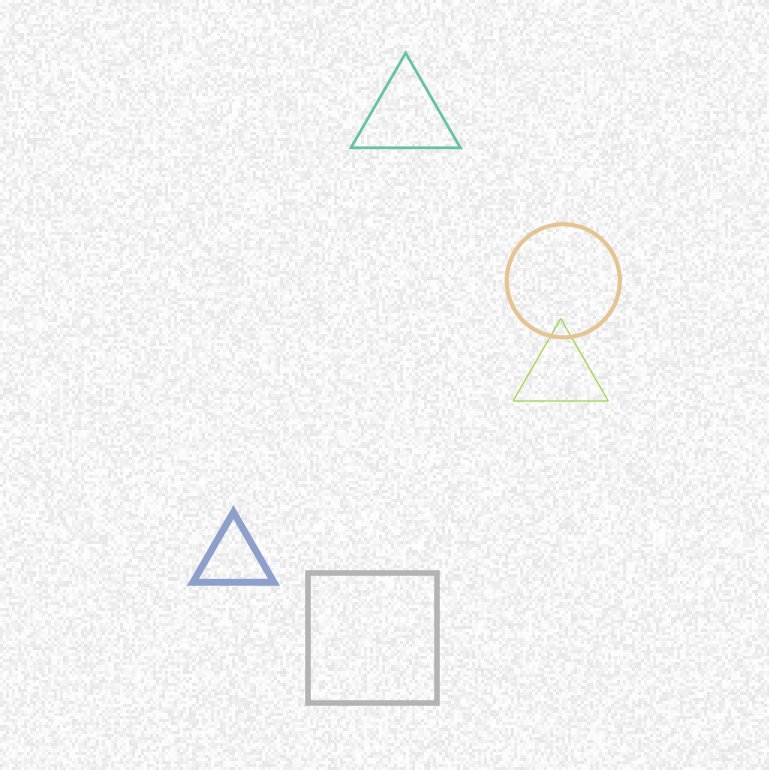[{"shape": "triangle", "thickness": 1, "radius": 0.41, "center": [0.527, 0.849]}, {"shape": "triangle", "thickness": 2.5, "radius": 0.3, "center": [0.303, 0.274]}, {"shape": "triangle", "thickness": 0.5, "radius": 0.36, "center": [0.728, 0.515]}, {"shape": "circle", "thickness": 1.5, "radius": 0.37, "center": [0.732, 0.635]}, {"shape": "square", "thickness": 2, "radius": 0.42, "center": [0.484, 0.171]}]